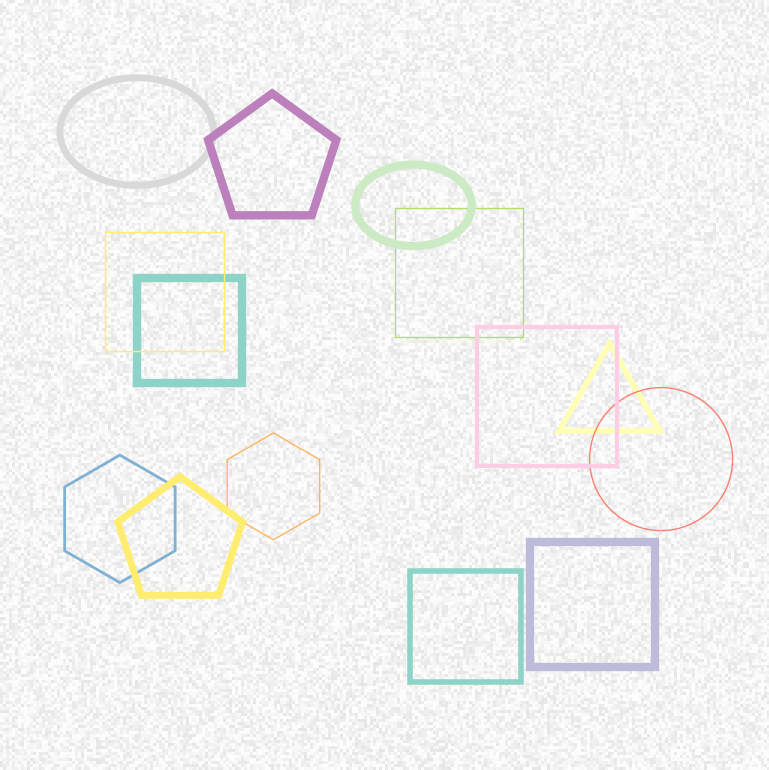[{"shape": "square", "thickness": 3, "radius": 0.34, "center": [0.246, 0.571]}, {"shape": "square", "thickness": 2, "radius": 0.36, "center": [0.604, 0.186]}, {"shape": "triangle", "thickness": 2, "radius": 0.38, "center": [0.792, 0.478]}, {"shape": "square", "thickness": 3, "radius": 0.4, "center": [0.769, 0.215]}, {"shape": "circle", "thickness": 0.5, "radius": 0.46, "center": [0.859, 0.404]}, {"shape": "hexagon", "thickness": 1, "radius": 0.41, "center": [0.156, 0.326]}, {"shape": "hexagon", "thickness": 0.5, "radius": 0.35, "center": [0.355, 0.368]}, {"shape": "square", "thickness": 0.5, "radius": 0.42, "center": [0.596, 0.646]}, {"shape": "square", "thickness": 1.5, "radius": 0.45, "center": [0.71, 0.485]}, {"shape": "oval", "thickness": 2.5, "radius": 0.5, "center": [0.178, 0.829]}, {"shape": "pentagon", "thickness": 3, "radius": 0.44, "center": [0.353, 0.791]}, {"shape": "oval", "thickness": 3, "radius": 0.38, "center": [0.537, 0.733]}, {"shape": "pentagon", "thickness": 2.5, "radius": 0.43, "center": [0.234, 0.296]}, {"shape": "square", "thickness": 0.5, "radius": 0.39, "center": [0.214, 0.621]}]